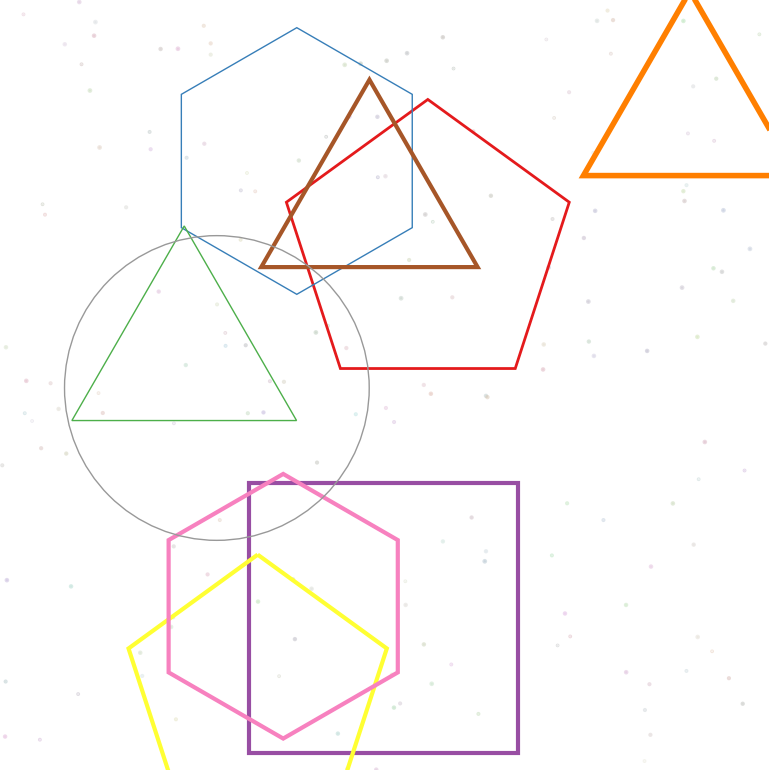[{"shape": "pentagon", "thickness": 1, "radius": 0.97, "center": [0.556, 0.678]}, {"shape": "hexagon", "thickness": 0.5, "radius": 0.87, "center": [0.385, 0.791]}, {"shape": "triangle", "thickness": 0.5, "radius": 0.84, "center": [0.239, 0.538]}, {"shape": "square", "thickness": 1.5, "radius": 0.87, "center": [0.498, 0.197]}, {"shape": "triangle", "thickness": 2, "radius": 0.8, "center": [0.896, 0.852]}, {"shape": "pentagon", "thickness": 1.5, "radius": 0.88, "center": [0.335, 0.103]}, {"shape": "triangle", "thickness": 1.5, "radius": 0.81, "center": [0.48, 0.734]}, {"shape": "hexagon", "thickness": 1.5, "radius": 0.86, "center": [0.368, 0.213]}, {"shape": "circle", "thickness": 0.5, "radius": 0.99, "center": [0.282, 0.496]}]